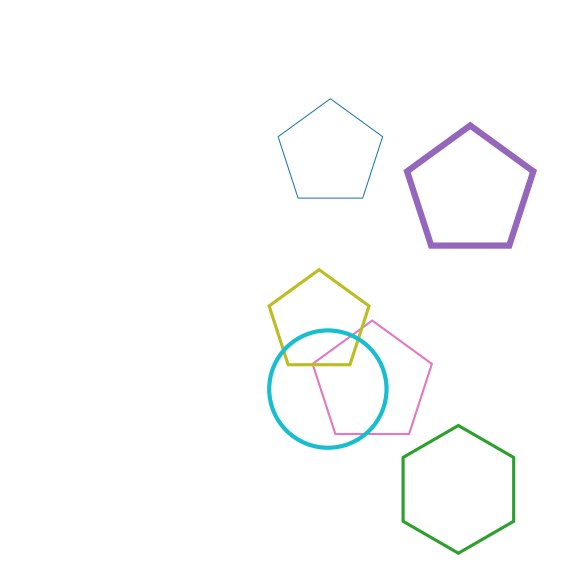[{"shape": "pentagon", "thickness": 0.5, "radius": 0.48, "center": [0.572, 0.733]}, {"shape": "hexagon", "thickness": 1.5, "radius": 0.55, "center": [0.794, 0.152]}, {"shape": "pentagon", "thickness": 3, "radius": 0.57, "center": [0.814, 0.667]}, {"shape": "pentagon", "thickness": 1, "radius": 0.54, "center": [0.645, 0.335]}, {"shape": "pentagon", "thickness": 1.5, "radius": 0.45, "center": [0.553, 0.441]}, {"shape": "circle", "thickness": 2, "radius": 0.51, "center": [0.568, 0.325]}]